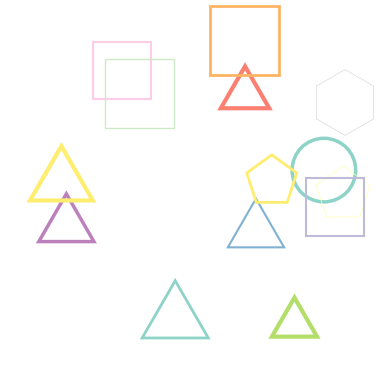[{"shape": "circle", "thickness": 2.5, "radius": 0.41, "center": [0.841, 0.558]}, {"shape": "triangle", "thickness": 2, "radius": 0.5, "center": [0.455, 0.172]}, {"shape": "pentagon", "thickness": 0.5, "radius": 0.37, "center": [0.891, 0.496]}, {"shape": "square", "thickness": 1.5, "radius": 0.38, "center": [0.87, 0.462]}, {"shape": "triangle", "thickness": 3, "radius": 0.36, "center": [0.636, 0.755]}, {"shape": "triangle", "thickness": 1.5, "radius": 0.42, "center": [0.665, 0.4]}, {"shape": "square", "thickness": 2, "radius": 0.45, "center": [0.635, 0.896]}, {"shape": "triangle", "thickness": 3, "radius": 0.34, "center": [0.765, 0.159]}, {"shape": "square", "thickness": 1.5, "radius": 0.37, "center": [0.317, 0.817]}, {"shape": "hexagon", "thickness": 0.5, "radius": 0.43, "center": [0.896, 0.734]}, {"shape": "triangle", "thickness": 2.5, "radius": 0.41, "center": [0.172, 0.414]}, {"shape": "square", "thickness": 1, "radius": 0.45, "center": [0.363, 0.757]}, {"shape": "triangle", "thickness": 3, "radius": 0.47, "center": [0.159, 0.526]}, {"shape": "pentagon", "thickness": 2, "radius": 0.34, "center": [0.706, 0.53]}]